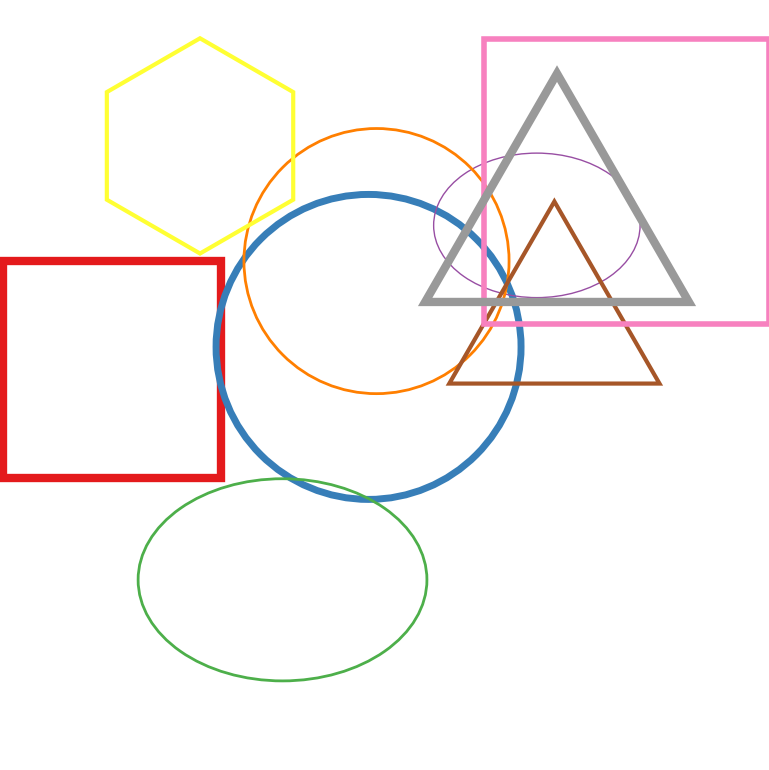[{"shape": "square", "thickness": 3, "radius": 0.71, "center": [0.145, 0.52]}, {"shape": "circle", "thickness": 2.5, "radius": 0.99, "center": [0.479, 0.549]}, {"shape": "oval", "thickness": 1, "radius": 0.94, "center": [0.367, 0.247]}, {"shape": "oval", "thickness": 0.5, "radius": 0.67, "center": [0.697, 0.707]}, {"shape": "circle", "thickness": 1, "radius": 0.86, "center": [0.489, 0.661]}, {"shape": "hexagon", "thickness": 1.5, "radius": 0.7, "center": [0.26, 0.811]}, {"shape": "triangle", "thickness": 1.5, "radius": 0.79, "center": [0.72, 0.581]}, {"shape": "square", "thickness": 2, "radius": 0.93, "center": [0.814, 0.764]}, {"shape": "triangle", "thickness": 3, "radius": 0.99, "center": [0.723, 0.707]}]